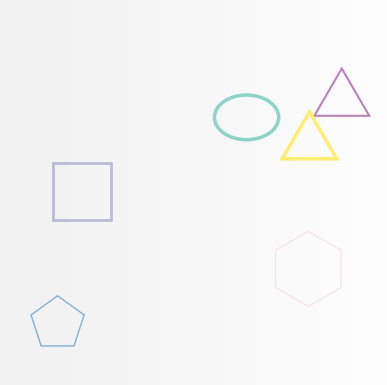[{"shape": "oval", "thickness": 2.5, "radius": 0.41, "center": [0.636, 0.695]}, {"shape": "square", "thickness": 2, "radius": 0.37, "center": [0.211, 0.502]}, {"shape": "pentagon", "thickness": 1, "radius": 0.36, "center": [0.149, 0.16]}, {"shape": "hexagon", "thickness": 0.5, "radius": 0.49, "center": [0.796, 0.302]}, {"shape": "triangle", "thickness": 1.5, "radius": 0.41, "center": [0.882, 0.74]}, {"shape": "triangle", "thickness": 2.5, "radius": 0.41, "center": [0.799, 0.628]}]